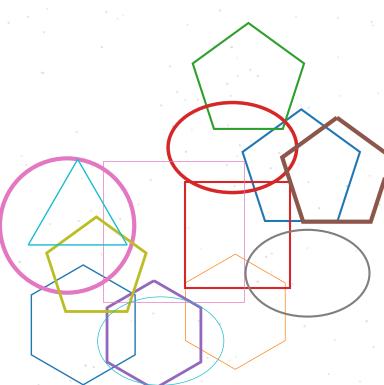[{"shape": "hexagon", "thickness": 1, "radius": 0.78, "center": [0.216, 0.156]}, {"shape": "pentagon", "thickness": 1.5, "radius": 0.8, "center": [0.782, 0.556]}, {"shape": "hexagon", "thickness": 0.5, "radius": 0.75, "center": [0.611, 0.19]}, {"shape": "pentagon", "thickness": 1.5, "radius": 0.76, "center": [0.645, 0.788]}, {"shape": "square", "thickness": 1.5, "radius": 0.69, "center": [0.617, 0.389]}, {"shape": "oval", "thickness": 2.5, "radius": 0.84, "center": [0.604, 0.617]}, {"shape": "hexagon", "thickness": 2, "radius": 0.7, "center": [0.4, 0.13]}, {"shape": "pentagon", "thickness": 3, "radius": 0.75, "center": [0.875, 0.545]}, {"shape": "square", "thickness": 0.5, "radius": 0.91, "center": [0.45, 0.398]}, {"shape": "circle", "thickness": 3, "radius": 0.87, "center": [0.174, 0.414]}, {"shape": "oval", "thickness": 1.5, "radius": 0.8, "center": [0.799, 0.29]}, {"shape": "pentagon", "thickness": 2, "radius": 0.68, "center": [0.25, 0.301]}, {"shape": "oval", "thickness": 0.5, "radius": 0.82, "center": [0.417, 0.114]}, {"shape": "triangle", "thickness": 1, "radius": 0.74, "center": [0.202, 0.438]}]